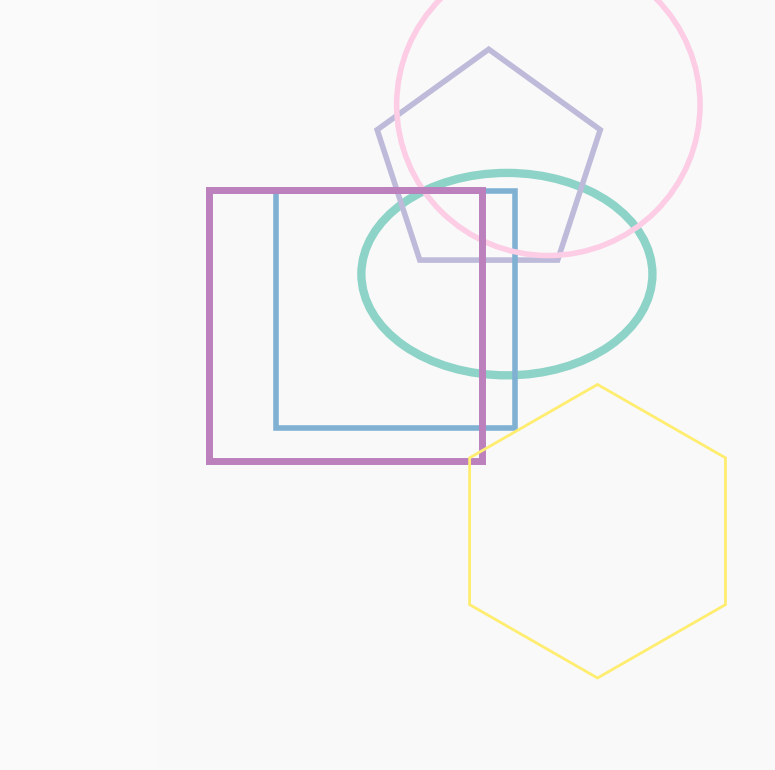[{"shape": "oval", "thickness": 3, "radius": 0.94, "center": [0.654, 0.644]}, {"shape": "pentagon", "thickness": 2, "radius": 0.76, "center": [0.631, 0.785]}, {"shape": "square", "thickness": 2, "radius": 0.77, "center": [0.51, 0.598]}, {"shape": "circle", "thickness": 2, "radius": 0.98, "center": [0.708, 0.864]}, {"shape": "square", "thickness": 2.5, "radius": 0.88, "center": [0.446, 0.577]}, {"shape": "hexagon", "thickness": 1, "radius": 0.95, "center": [0.771, 0.31]}]